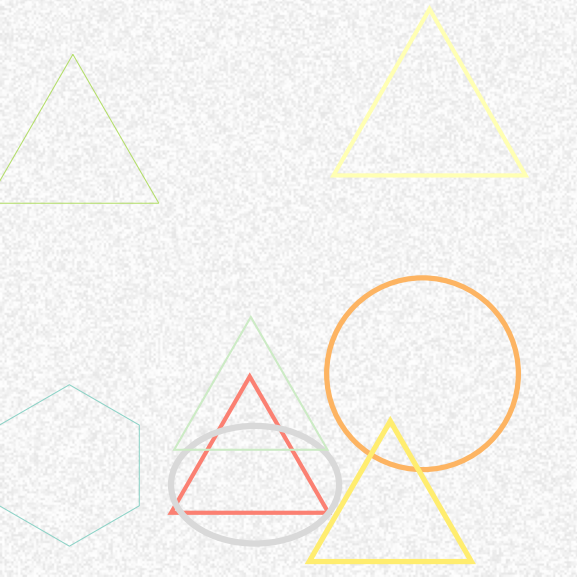[{"shape": "hexagon", "thickness": 0.5, "radius": 0.7, "center": [0.12, 0.193]}, {"shape": "triangle", "thickness": 2, "radius": 0.96, "center": [0.744, 0.791]}, {"shape": "triangle", "thickness": 2, "radius": 0.79, "center": [0.432, 0.19]}, {"shape": "circle", "thickness": 2.5, "radius": 0.83, "center": [0.732, 0.352]}, {"shape": "triangle", "thickness": 0.5, "radius": 0.86, "center": [0.126, 0.733]}, {"shape": "oval", "thickness": 3, "radius": 0.73, "center": [0.442, 0.16]}, {"shape": "triangle", "thickness": 1, "radius": 0.77, "center": [0.434, 0.297]}, {"shape": "triangle", "thickness": 2.5, "radius": 0.81, "center": [0.676, 0.108]}]